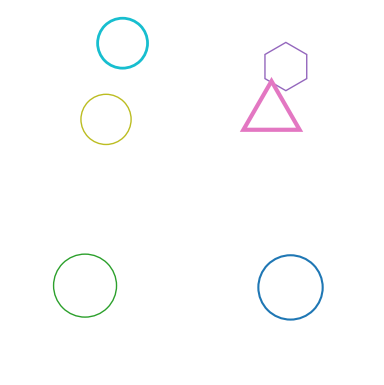[{"shape": "circle", "thickness": 1.5, "radius": 0.42, "center": [0.755, 0.253]}, {"shape": "circle", "thickness": 1, "radius": 0.41, "center": [0.221, 0.258]}, {"shape": "hexagon", "thickness": 1, "radius": 0.31, "center": [0.742, 0.827]}, {"shape": "triangle", "thickness": 3, "radius": 0.42, "center": [0.705, 0.705]}, {"shape": "circle", "thickness": 1, "radius": 0.33, "center": [0.275, 0.69]}, {"shape": "circle", "thickness": 2, "radius": 0.32, "center": [0.318, 0.888]}]